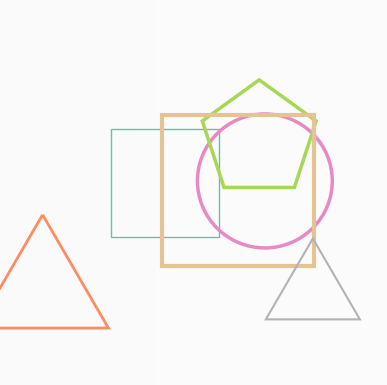[{"shape": "square", "thickness": 1, "radius": 0.7, "center": [0.426, 0.524]}, {"shape": "triangle", "thickness": 2, "radius": 0.98, "center": [0.11, 0.246]}, {"shape": "circle", "thickness": 2.5, "radius": 0.87, "center": [0.684, 0.53]}, {"shape": "pentagon", "thickness": 2.5, "radius": 0.77, "center": [0.669, 0.638]}, {"shape": "square", "thickness": 3, "radius": 0.98, "center": [0.615, 0.506]}, {"shape": "triangle", "thickness": 1.5, "radius": 0.7, "center": [0.807, 0.241]}]